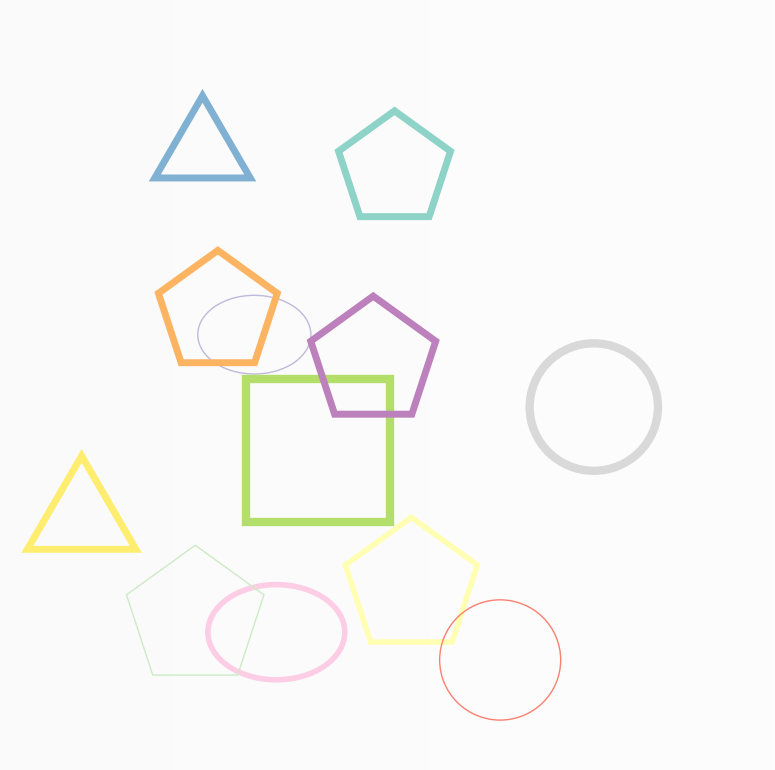[{"shape": "pentagon", "thickness": 2.5, "radius": 0.38, "center": [0.509, 0.78]}, {"shape": "pentagon", "thickness": 2, "radius": 0.45, "center": [0.531, 0.239]}, {"shape": "oval", "thickness": 0.5, "radius": 0.36, "center": [0.328, 0.565]}, {"shape": "circle", "thickness": 0.5, "radius": 0.39, "center": [0.645, 0.143]}, {"shape": "triangle", "thickness": 2.5, "radius": 0.36, "center": [0.261, 0.804]}, {"shape": "pentagon", "thickness": 2.5, "radius": 0.4, "center": [0.281, 0.594]}, {"shape": "square", "thickness": 3, "radius": 0.46, "center": [0.41, 0.415]}, {"shape": "oval", "thickness": 2, "radius": 0.44, "center": [0.357, 0.179]}, {"shape": "circle", "thickness": 3, "radius": 0.41, "center": [0.766, 0.471]}, {"shape": "pentagon", "thickness": 2.5, "radius": 0.42, "center": [0.482, 0.531]}, {"shape": "pentagon", "thickness": 0.5, "radius": 0.47, "center": [0.252, 0.199]}, {"shape": "triangle", "thickness": 2.5, "radius": 0.4, "center": [0.105, 0.327]}]